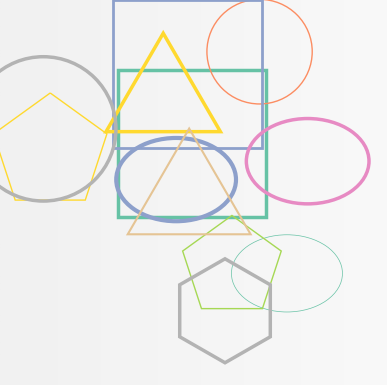[{"shape": "oval", "thickness": 0.5, "radius": 0.72, "center": [0.741, 0.29]}, {"shape": "square", "thickness": 2.5, "radius": 0.95, "center": [0.494, 0.628]}, {"shape": "circle", "thickness": 1, "radius": 0.68, "center": [0.67, 0.866]}, {"shape": "oval", "thickness": 3, "radius": 0.77, "center": [0.455, 0.534]}, {"shape": "square", "thickness": 2, "radius": 0.96, "center": [0.485, 0.808]}, {"shape": "oval", "thickness": 2.5, "radius": 0.79, "center": [0.794, 0.581]}, {"shape": "pentagon", "thickness": 1, "radius": 0.67, "center": [0.599, 0.307]}, {"shape": "triangle", "thickness": 2.5, "radius": 0.85, "center": [0.421, 0.743]}, {"shape": "pentagon", "thickness": 1, "radius": 0.77, "center": [0.13, 0.605]}, {"shape": "triangle", "thickness": 1.5, "radius": 0.92, "center": [0.488, 0.483]}, {"shape": "circle", "thickness": 2.5, "radius": 0.94, "center": [0.112, 0.665]}, {"shape": "hexagon", "thickness": 2.5, "radius": 0.67, "center": [0.581, 0.193]}]